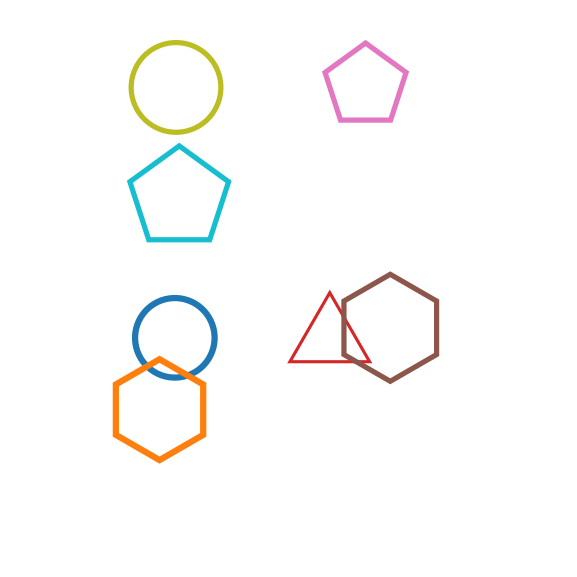[{"shape": "circle", "thickness": 3, "radius": 0.34, "center": [0.303, 0.414]}, {"shape": "hexagon", "thickness": 3, "radius": 0.44, "center": [0.276, 0.29]}, {"shape": "triangle", "thickness": 1.5, "radius": 0.4, "center": [0.571, 0.413]}, {"shape": "hexagon", "thickness": 2.5, "radius": 0.46, "center": [0.676, 0.432]}, {"shape": "pentagon", "thickness": 2.5, "radius": 0.37, "center": [0.633, 0.851]}, {"shape": "circle", "thickness": 2.5, "radius": 0.39, "center": [0.305, 0.848]}, {"shape": "pentagon", "thickness": 2.5, "radius": 0.45, "center": [0.31, 0.657]}]